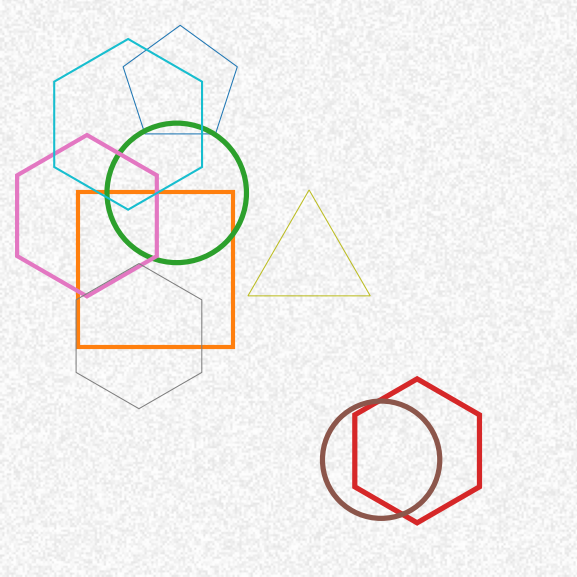[{"shape": "pentagon", "thickness": 0.5, "radius": 0.52, "center": [0.312, 0.851]}, {"shape": "square", "thickness": 2, "radius": 0.67, "center": [0.269, 0.532]}, {"shape": "circle", "thickness": 2.5, "radius": 0.6, "center": [0.306, 0.665]}, {"shape": "hexagon", "thickness": 2.5, "radius": 0.62, "center": [0.722, 0.218]}, {"shape": "circle", "thickness": 2.5, "radius": 0.51, "center": [0.66, 0.203]}, {"shape": "hexagon", "thickness": 2, "radius": 0.7, "center": [0.151, 0.626]}, {"shape": "hexagon", "thickness": 0.5, "radius": 0.63, "center": [0.241, 0.417]}, {"shape": "triangle", "thickness": 0.5, "radius": 0.61, "center": [0.535, 0.548]}, {"shape": "hexagon", "thickness": 1, "radius": 0.74, "center": [0.222, 0.784]}]